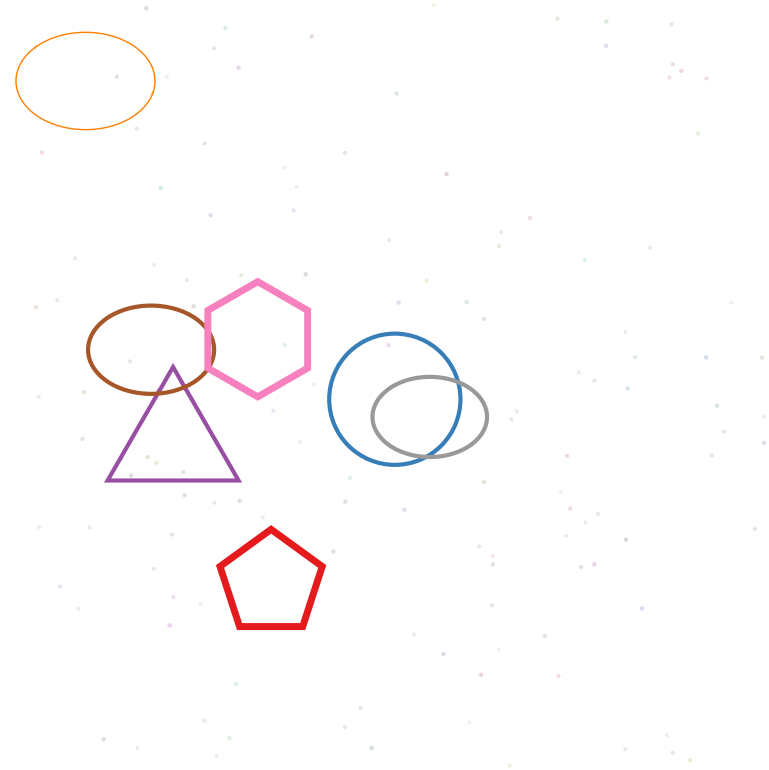[{"shape": "pentagon", "thickness": 2.5, "radius": 0.35, "center": [0.352, 0.243]}, {"shape": "circle", "thickness": 1.5, "radius": 0.43, "center": [0.513, 0.481]}, {"shape": "triangle", "thickness": 1.5, "radius": 0.49, "center": [0.225, 0.425]}, {"shape": "oval", "thickness": 0.5, "radius": 0.45, "center": [0.111, 0.895]}, {"shape": "oval", "thickness": 1.5, "radius": 0.41, "center": [0.196, 0.546]}, {"shape": "hexagon", "thickness": 2.5, "radius": 0.37, "center": [0.335, 0.559]}, {"shape": "oval", "thickness": 1.5, "radius": 0.37, "center": [0.558, 0.459]}]